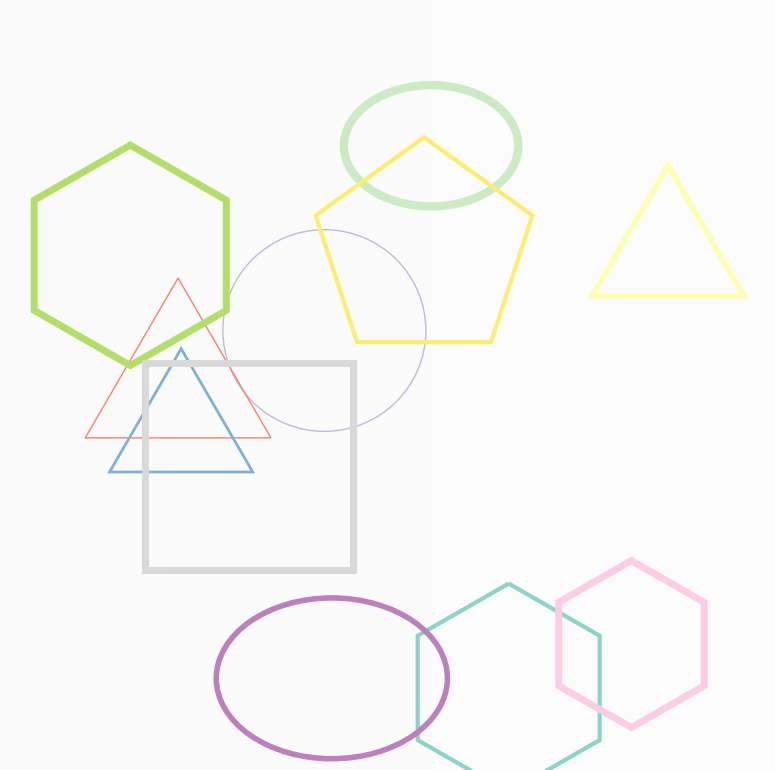[{"shape": "hexagon", "thickness": 1.5, "radius": 0.68, "center": [0.656, 0.107]}, {"shape": "triangle", "thickness": 2, "radius": 0.57, "center": [0.862, 0.672]}, {"shape": "circle", "thickness": 0.5, "radius": 0.65, "center": [0.419, 0.571]}, {"shape": "triangle", "thickness": 0.5, "radius": 0.69, "center": [0.23, 0.5]}, {"shape": "triangle", "thickness": 1, "radius": 0.53, "center": [0.234, 0.44]}, {"shape": "hexagon", "thickness": 2.5, "radius": 0.72, "center": [0.168, 0.668]}, {"shape": "hexagon", "thickness": 2.5, "radius": 0.54, "center": [0.815, 0.164]}, {"shape": "square", "thickness": 2.5, "radius": 0.67, "center": [0.321, 0.394]}, {"shape": "oval", "thickness": 2, "radius": 0.75, "center": [0.428, 0.119]}, {"shape": "oval", "thickness": 3, "radius": 0.56, "center": [0.556, 0.811]}, {"shape": "pentagon", "thickness": 1.5, "radius": 0.74, "center": [0.547, 0.675]}]